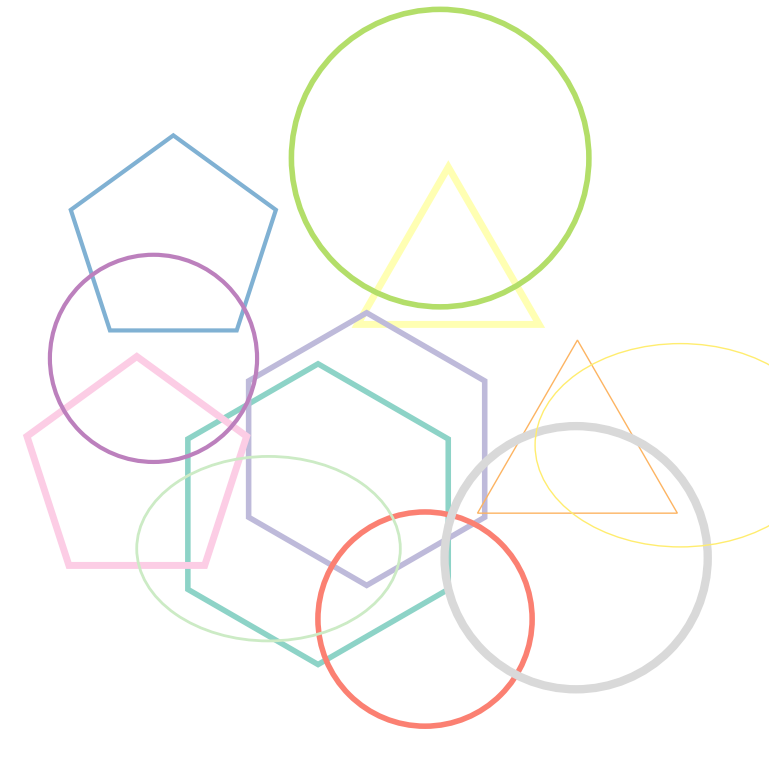[{"shape": "hexagon", "thickness": 2, "radius": 0.98, "center": [0.413, 0.332]}, {"shape": "triangle", "thickness": 2.5, "radius": 0.68, "center": [0.582, 0.647]}, {"shape": "hexagon", "thickness": 2, "radius": 0.89, "center": [0.476, 0.417]}, {"shape": "circle", "thickness": 2, "radius": 0.7, "center": [0.552, 0.196]}, {"shape": "pentagon", "thickness": 1.5, "radius": 0.7, "center": [0.225, 0.684]}, {"shape": "triangle", "thickness": 0.5, "radius": 0.75, "center": [0.75, 0.408]}, {"shape": "circle", "thickness": 2, "radius": 0.97, "center": [0.572, 0.795]}, {"shape": "pentagon", "thickness": 2.5, "radius": 0.75, "center": [0.178, 0.387]}, {"shape": "circle", "thickness": 3, "radius": 0.85, "center": [0.748, 0.276]}, {"shape": "circle", "thickness": 1.5, "radius": 0.67, "center": [0.199, 0.535]}, {"shape": "oval", "thickness": 1, "radius": 0.86, "center": [0.349, 0.287]}, {"shape": "oval", "thickness": 0.5, "radius": 0.94, "center": [0.884, 0.422]}]